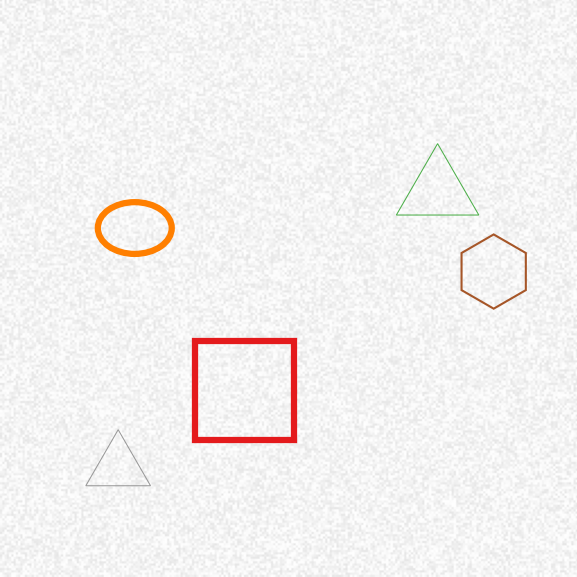[{"shape": "square", "thickness": 3, "radius": 0.43, "center": [0.423, 0.323]}, {"shape": "triangle", "thickness": 0.5, "radius": 0.41, "center": [0.758, 0.668]}, {"shape": "oval", "thickness": 3, "radius": 0.32, "center": [0.233, 0.604]}, {"shape": "hexagon", "thickness": 1, "radius": 0.32, "center": [0.855, 0.529]}, {"shape": "triangle", "thickness": 0.5, "radius": 0.32, "center": [0.205, 0.19]}]